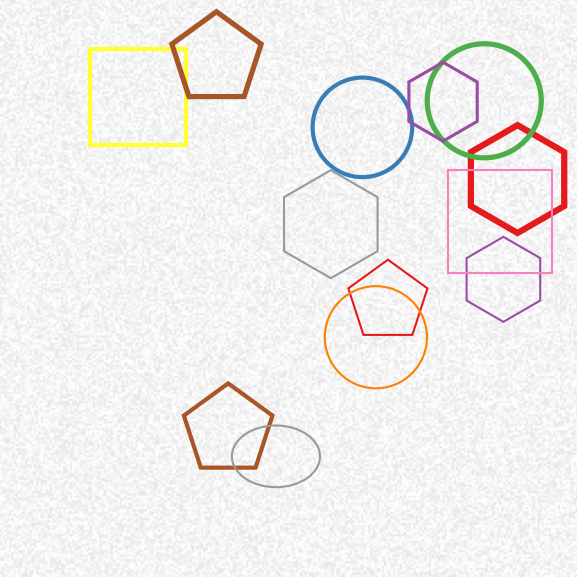[{"shape": "pentagon", "thickness": 1, "radius": 0.36, "center": [0.672, 0.477]}, {"shape": "hexagon", "thickness": 3, "radius": 0.47, "center": [0.896, 0.689]}, {"shape": "circle", "thickness": 2, "radius": 0.43, "center": [0.628, 0.779]}, {"shape": "circle", "thickness": 2.5, "radius": 0.49, "center": [0.839, 0.825]}, {"shape": "hexagon", "thickness": 1.5, "radius": 0.34, "center": [0.767, 0.823]}, {"shape": "hexagon", "thickness": 1, "radius": 0.37, "center": [0.872, 0.515]}, {"shape": "circle", "thickness": 1, "radius": 0.44, "center": [0.651, 0.415]}, {"shape": "square", "thickness": 2, "radius": 0.42, "center": [0.239, 0.831]}, {"shape": "pentagon", "thickness": 2.5, "radius": 0.41, "center": [0.375, 0.898]}, {"shape": "pentagon", "thickness": 2, "radius": 0.4, "center": [0.395, 0.255]}, {"shape": "square", "thickness": 1, "radius": 0.45, "center": [0.865, 0.616]}, {"shape": "oval", "thickness": 1, "radius": 0.38, "center": [0.478, 0.209]}, {"shape": "hexagon", "thickness": 1, "radius": 0.47, "center": [0.573, 0.611]}]